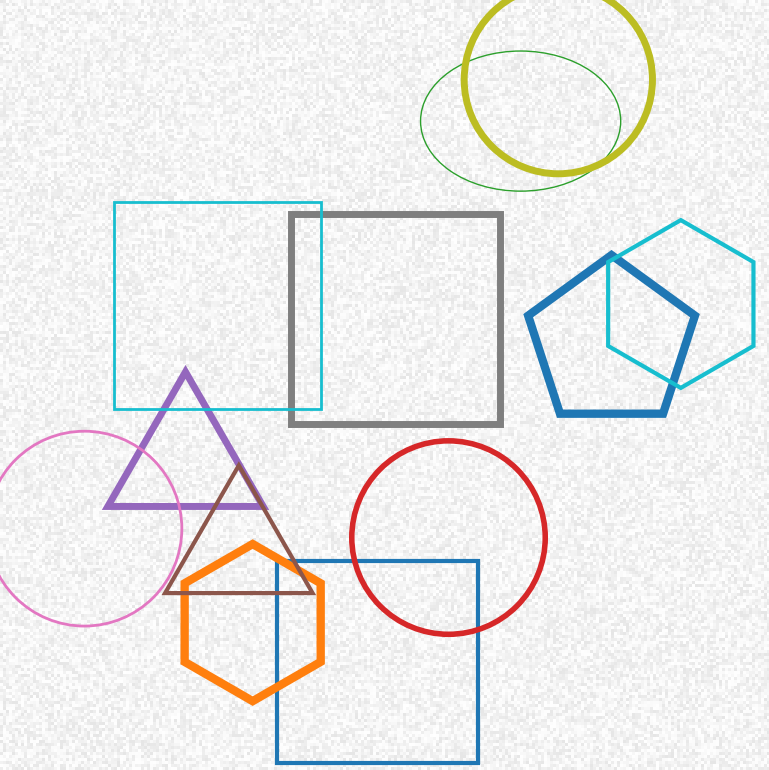[{"shape": "pentagon", "thickness": 3, "radius": 0.57, "center": [0.794, 0.555]}, {"shape": "square", "thickness": 1.5, "radius": 0.65, "center": [0.49, 0.14]}, {"shape": "hexagon", "thickness": 3, "radius": 0.51, "center": [0.328, 0.191]}, {"shape": "oval", "thickness": 0.5, "radius": 0.65, "center": [0.676, 0.843]}, {"shape": "circle", "thickness": 2, "radius": 0.63, "center": [0.582, 0.302]}, {"shape": "triangle", "thickness": 2.5, "radius": 0.58, "center": [0.241, 0.401]}, {"shape": "triangle", "thickness": 1.5, "radius": 0.55, "center": [0.31, 0.285]}, {"shape": "circle", "thickness": 1, "radius": 0.63, "center": [0.11, 0.313]}, {"shape": "square", "thickness": 2.5, "radius": 0.68, "center": [0.513, 0.586]}, {"shape": "circle", "thickness": 2.5, "radius": 0.61, "center": [0.725, 0.897]}, {"shape": "hexagon", "thickness": 1.5, "radius": 0.54, "center": [0.884, 0.605]}, {"shape": "square", "thickness": 1, "radius": 0.67, "center": [0.283, 0.603]}]